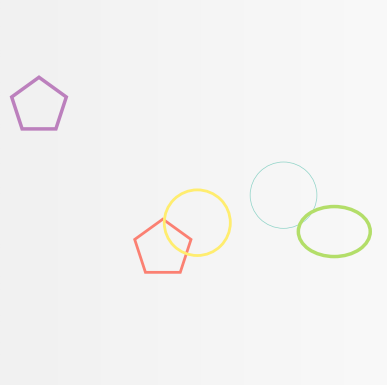[{"shape": "circle", "thickness": 0.5, "radius": 0.43, "center": [0.732, 0.493]}, {"shape": "pentagon", "thickness": 2, "radius": 0.38, "center": [0.42, 0.354]}, {"shape": "oval", "thickness": 2.5, "radius": 0.46, "center": [0.863, 0.399]}, {"shape": "pentagon", "thickness": 2.5, "radius": 0.37, "center": [0.101, 0.725]}, {"shape": "circle", "thickness": 2, "radius": 0.43, "center": [0.509, 0.422]}]